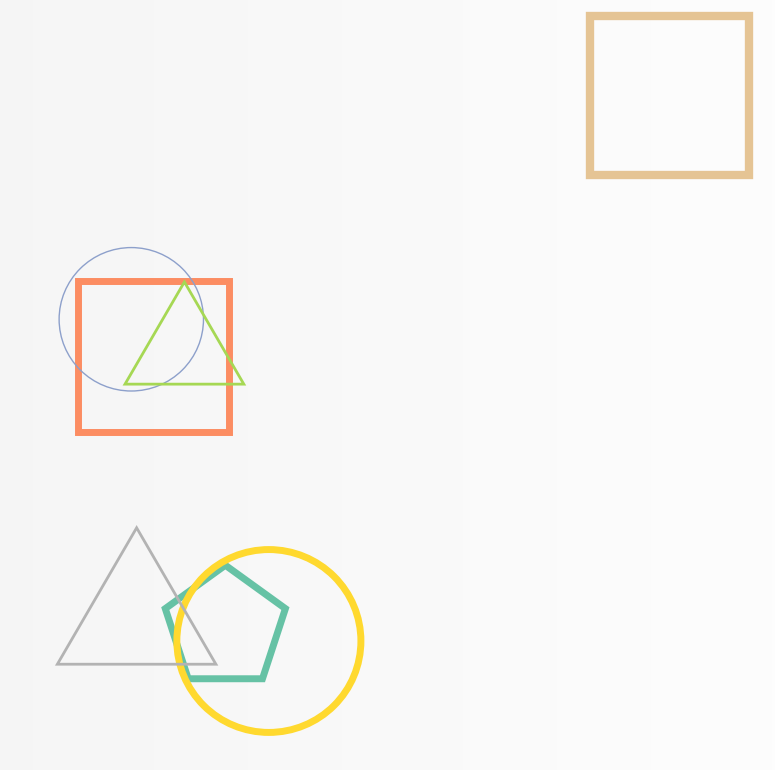[{"shape": "pentagon", "thickness": 2.5, "radius": 0.41, "center": [0.291, 0.184]}, {"shape": "square", "thickness": 2.5, "radius": 0.49, "center": [0.198, 0.537]}, {"shape": "circle", "thickness": 0.5, "radius": 0.47, "center": [0.169, 0.585]}, {"shape": "triangle", "thickness": 1, "radius": 0.44, "center": [0.238, 0.545]}, {"shape": "circle", "thickness": 2.5, "radius": 0.59, "center": [0.347, 0.168]}, {"shape": "square", "thickness": 3, "radius": 0.51, "center": [0.864, 0.876]}, {"shape": "triangle", "thickness": 1, "radius": 0.59, "center": [0.176, 0.196]}]